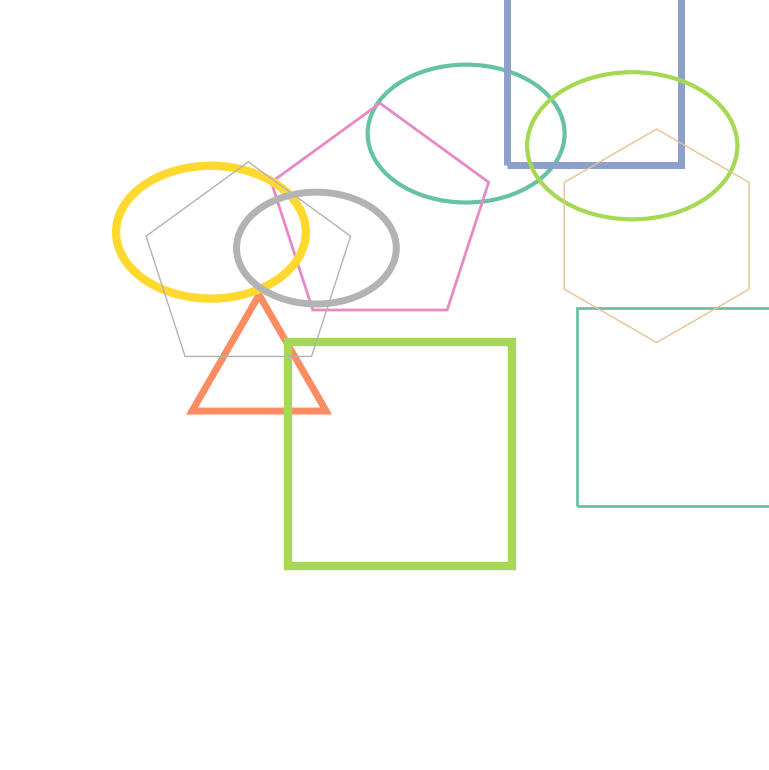[{"shape": "oval", "thickness": 1.5, "radius": 0.64, "center": [0.605, 0.827]}, {"shape": "square", "thickness": 1, "radius": 0.64, "center": [0.878, 0.471]}, {"shape": "triangle", "thickness": 2.5, "radius": 0.5, "center": [0.336, 0.516]}, {"shape": "square", "thickness": 2.5, "radius": 0.56, "center": [0.771, 0.899]}, {"shape": "pentagon", "thickness": 1, "radius": 0.74, "center": [0.493, 0.717]}, {"shape": "oval", "thickness": 1.5, "radius": 0.68, "center": [0.821, 0.811]}, {"shape": "square", "thickness": 3, "radius": 0.73, "center": [0.519, 0.411]}, {"shape": "oval", "thickness": 3, "radius": 0.62, "center": [0.274, 0.698]}, {"shape": "hexagon", "thickness": 0.5, "radius": 0.69, "center": [0.853, 0.694]}, {"shape": "oval", "thickness": 2.5, "radius": 0.52, "center": [0.411, 0.678]}, {"shape": "pentagon", "thickness": 0.5, "radius": 0.7, "center": [0.323, 0.65]}]